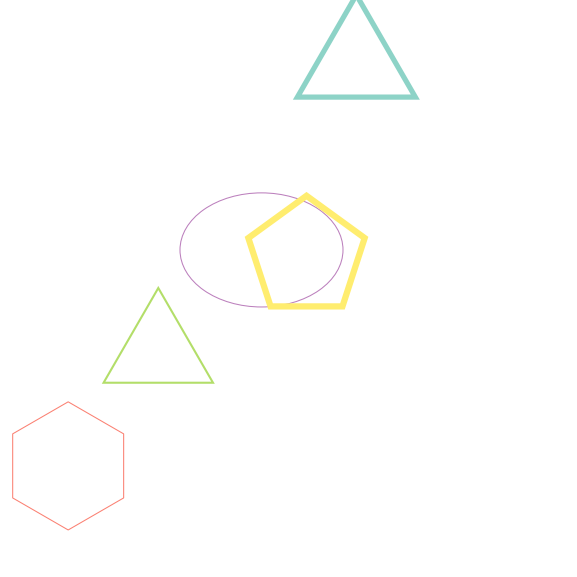[{"shape": "triangle", "thickness": 2.5, "radius": 0.59, "center": [0.617, 0.89]}, {"shape": "hexagon", "thickness": 0.5, "radius": 0.55, "center": [0.118, 0.192]}, {"shape": "triangle", "thickness": 1, "radius": 0.55, "center": [0.274, 0.391]}, {"shape": "oval", "thickness": 0.5, "radius": 0.71, "center": [0.453, 0.566]}, {"shape": "pentagon", "thickness": 3, "radius": 0.53, "center": [0.531, 0.554]}]